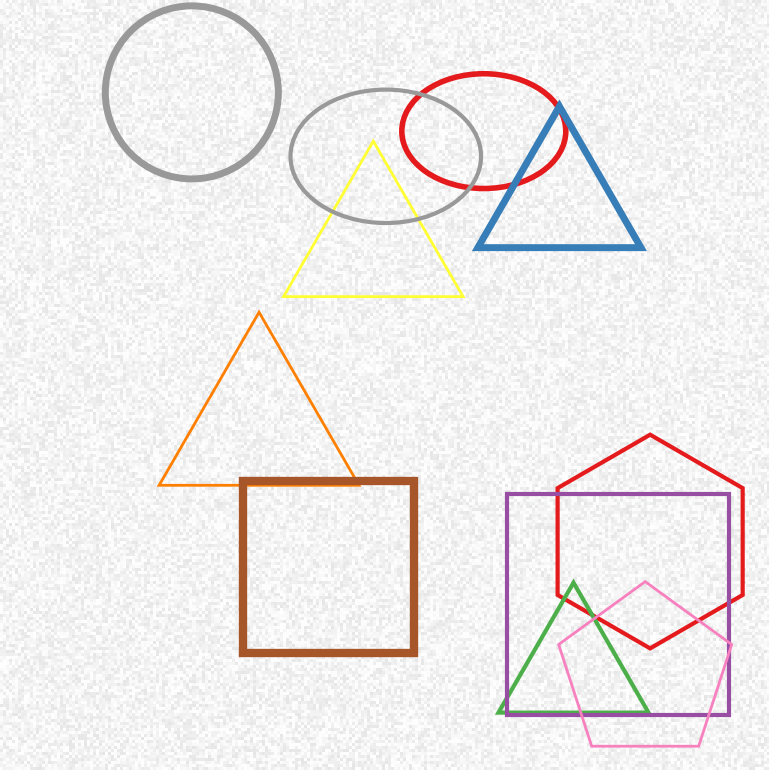[{"shape": "oval", "thickness": 2, "radius": 0.53, "center": [0.628, 0.83]}, {"shape": "hexagon", "thickness": 1.5, "radius": 0.69, "center": [0.844, 0.297]}, {"shape": "triangle", "thickness": 2.5, "radius": 0.61, "center": [0.727, 0.74]}, {"shape": "triangle", "thickness": 1.5, "radius": 0.56, "center": [0.745, 0.131]}, {"shape": "square", "thickness": 1.5, "radius": 0.72, "center": [0.803, 0.215]}, {"shape": "triangle", "thickness": 1, "radius": 0.75, "center": [0.336, 0.445]}, {"shape": "triangle", "thickness": 1, "radius": 0.67, "center": [0.485, 0.682]}, {"shape": "square", "thickness": 3, "radius": 0.56, "center": [0.427, 0.264]}, {"shape": "pentagon", "thickness": 1, "radius": 0.59, "center": [0.838, 0.126]}, {"shape": "oval", "thickness": 1.5, "radius": 0.62, "center": [0.501, 0.797]}, {"shape": "circle", "thickness": 2.5, "radius": 0.56, "center": [0.249, 0.88]}]